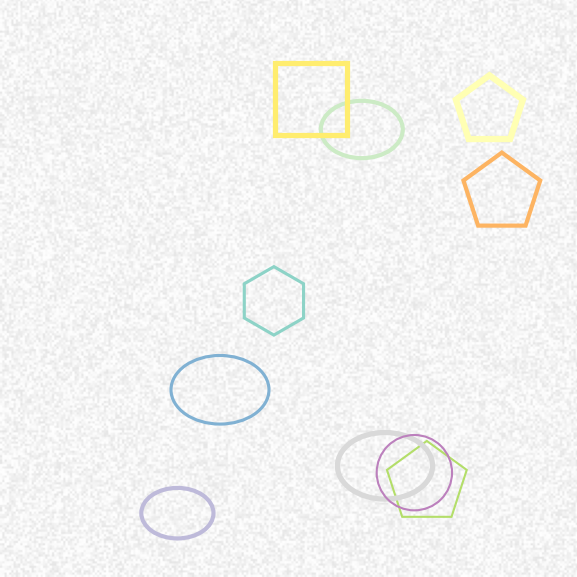[{"shape": "hexagon", "thickness": 1.5, "radius": 0.3, "center": [0.474, 0.478]}, {"shape": "pentagon", "thickness": 3, "radius": 0.31, "center": [0.847, 0.808]}, {"shape": "oval", "thickness": 2, "radius": 0.31, "center": [0.307, 0.111]}, {"shape": "oval", "thickness": 1.5, "radius": 0.42, "center": [0.381, 0.324]}, {"shape": "pentagon", "thickness": 2, "radius": 0.35, "center": [0.869, 0.665]}, {"shape": "pentagon", "thickness": 1, "radius": 0.36, "center": [0.739, 0.163]}, {"shape": "oval", "thickness": 2.5, "radius": 0.41, "center": [0.667, 0.193]}, {"shape": "circle", "thickness": 1, "radius": 0.33, "center": [0.718, 0.181]}, {"shape": "oval", "thickness": 2, "radius": 0.35, "center": [0.626, 0.775]}, {"shape": "square", "thickness": 2.5, "radius": 0.31, "center": [0.539, 0.828]}]